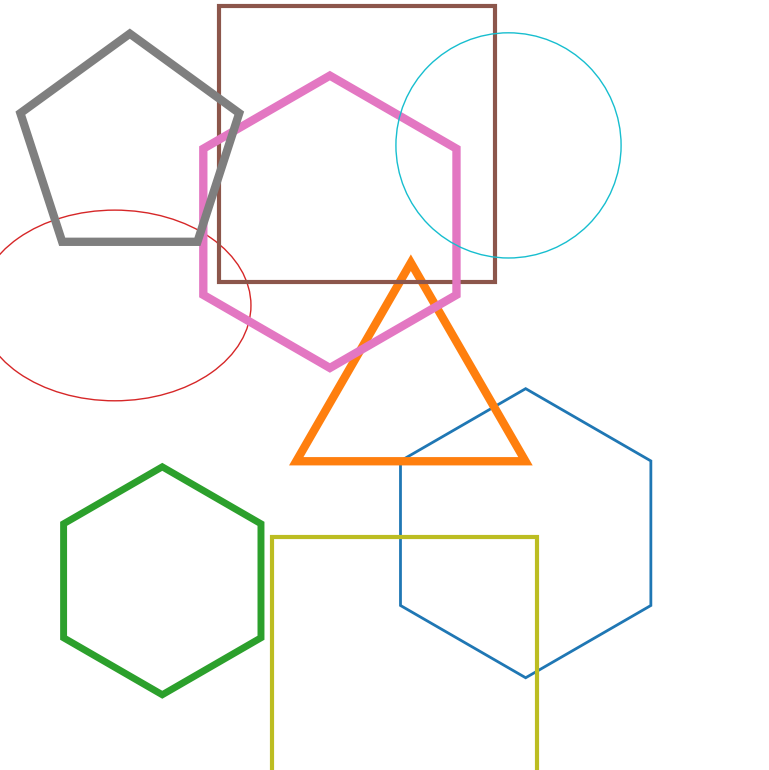[{"shape": "hexagon", "thickness": 1, "radius": 0.94, "center": [0.683, 0.308]}, {"shape": "triangle", "thickness": 3, "radius": 0.86, "center": [0.534, 0.487]}, {"shape": "hexagon", "thickness": 2.5, "radius": 0.74, "center": [0.211, 0.246]}, {"shape": "oval", "thickness": 0.5, "radius": 0.88, "center": [0.149, 0.603]}, {"shape": "square", "thickness": 1.5, "radius": 0.9, "center": [0.464, 0.813]}, {"shape": "hexagon", "thickness": 3, "radius": 0.95, "center": [0.428, 0.712]}, {"shape": "pentagon", "thickness": 3, "radius": 0.75, "center": [0.169, 0.807]}, {"shape": "square", "thickness": 1.5, "radius": 0.86, "center": [0.525, 0.13]}, {"shape": "circle", "thickness": 0.5, "radius": 0.73, "center": [0.66, 0.811]}]